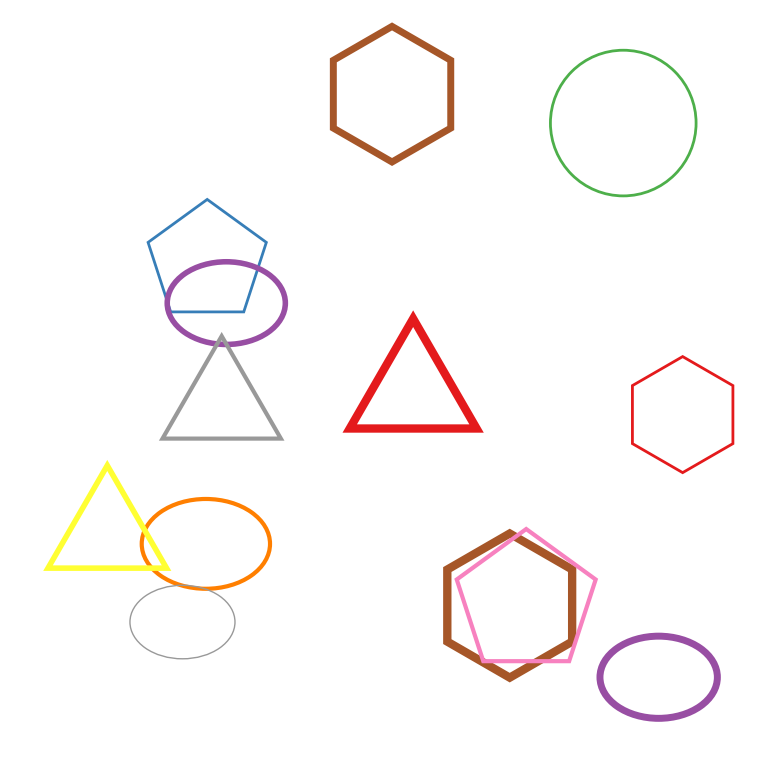[{"shape": "triangle", "thickness": 3, "radius": 0.48, "center": [0.537, 0.491]}, {"shape": "hexagon", "thickness": 1, "radius": 0.38, "center": [0.887, 0.462]}, {"shape": "pentagon", "thickness": 1, "radius": 0.4, "center": [0.269, 0.66]}, {"shape": "circle", "thickness": 1, "radius": 0.47, "center": [0.809, 0.84]}, {"shape": "oval", "thickness": 2, "radius": 0.38, "center": [0.294, 0.606]}, {"shape": "oval", "thickness": 2.5, "radius": 0.38, "center": [0.855, 0.12]}, {"shape": "oval", "thickness": 1.5, "radius": 0.42, "center": [0.267, 0.294]}, {"shape": "triangle", "thickness": 2, "radius": 0.44, "center": [0.139, 0.307]}, {"shape": "hexagon", "thickness": 2.5, "radius": 0.44, "center": [0.509, 0.878]}, {"shape": "hexagon", "thickness": 3, "radius": 0.47, "center": [0.662, 0.214]}, {"shape": "pentagon", "thickness": 1.5, "radius": 0.47, "center": [0.683, 0.218]}, {"shape": "triangle", "thickness": 1.5, "radius": 0.44, "center": [0.288, 0.475]}, {"shape": "oval", "thickness": 0.5, "radius": 0.34, "center": [0.237, 0.192]}]